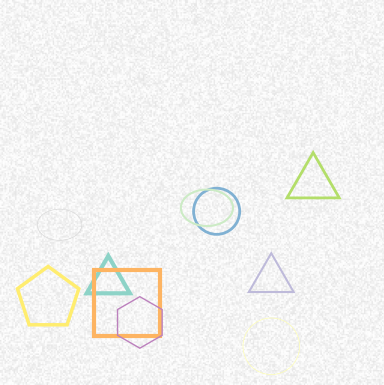[{"shape": "triangle", "thickness": 3, "radius": 0.32, "center": [0.281, 0.271]}, {"shape": "circle", "thickness": 0.5, "radius": 0.37, "center": [0.705, 0.101]}, {"shape": "triangle", "thickness": 1.5, "radius": 0.34, "center": [0.705, 0.275]}, {"shape": "circle", "thickness": 2, "radius": 0.3, "center": [0.563, 0.451]}, {"shape": "square", "thickness": 3, "radius": 0.43, "center": [0.33, 0.213]}, {"shape": "triangle", "thickness": 2, "radius": 0.39, "center": [0.813, 0.525]}, {"shape": "oval", "thickness": 0.5, "radius": 0.29, "center": [0.155, 0.416]}, {"shape": "hexagon", "thickness": 1, "radius": 0.33, "center": [0.363, 0.163]}, {"shape": "oval", "thickness": 1.5, "radius": 0.34, "center": [0.537, 0.46]}, {"shape": "pentagon", "thickness": 2.5, "radius": 0.42, "center": [0.125, 0.224]}]